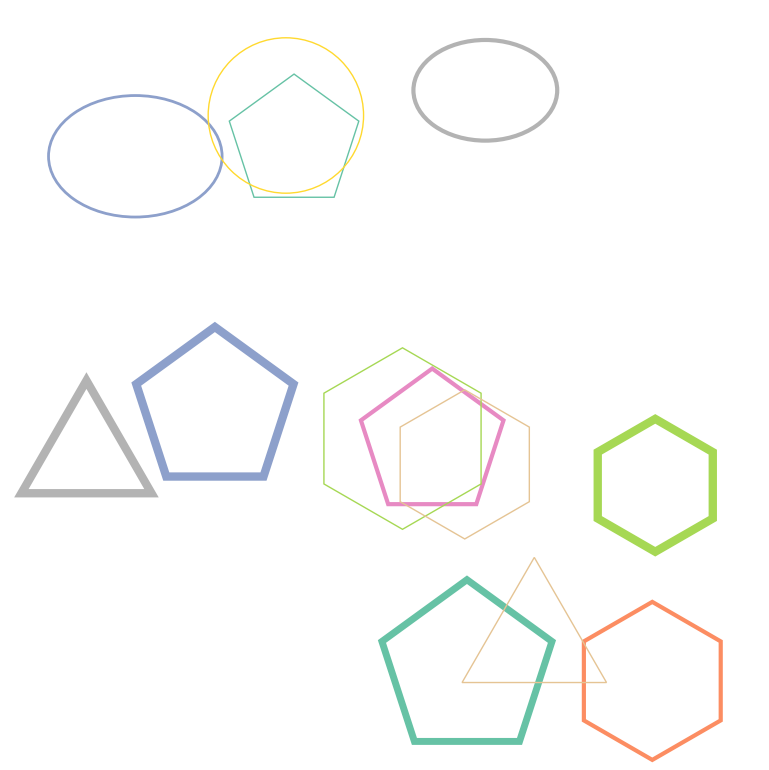[{"shape": "pentagon", "thickness": 0.5, "radius": 0.44, "center": [0.382, 0.815]}, {"shape": "pentagon", "thickness": 2.5, "radius": 0.58, "center": [0.606, 0.131]}, {"shape": "hexagon", "thickness": 1.5, "radius": 0.51, "center": [0.847, 0.116]}, {"shape": "pentagon", "thickness": 3, "radius": 0.54, "center": [0.279, 0.468]}, {"shape": "oval", "thickness": 1, "radius": 0.56, "center": [0.176, 0.797]}, {"shape": "pentagon", "thickness": 1.5, "radius": 0.49, "center": [0.561, 0.424]}, {"shape": "hexagon", "thickness": 0.5, "radius": 0.59, "center": [0.523, 0.43]}, {"shape": "hexagon", "thickness": 3, "radius": 0.43, "center": [0.851, 0.37]}, {"shape": "circle", "thickness": 0.5, "radius": 0.5, "center": [0.371, 0.85]}, {"shape": "triangle", "thickness": 0.5, "radius": 0.54, "center": [0.694, 0.168]}, {"shape": "hexagon", "thickness": 0.5, "radius": 0.48, "center": [0.604, 0.397]}, {"shape": "triangle", "thickness": 3, "radius": 0.49, "center": [0.112, 0.408]}, {"shape": "oval", "thickness": 1.5, "radius": 0.47, "center": [0.63, 0.883]}]